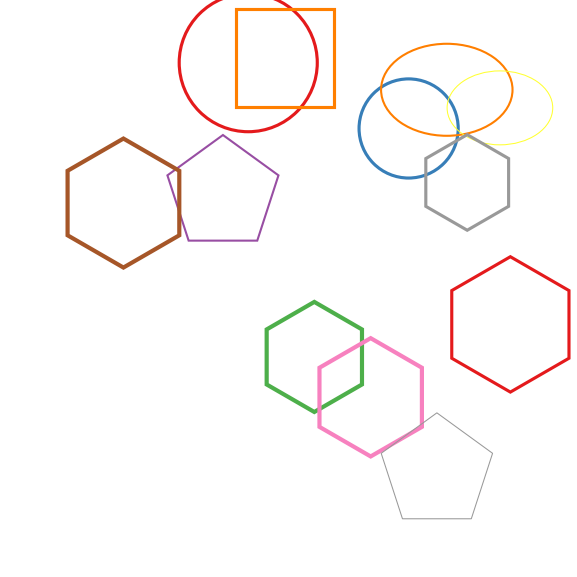[{"shape": "circle", "thickness": 1.5, "radius": 0.6, "center": [0.43, 0.891]}, {"shape": "hexagon", "thickness": 1.5, "radius": 0.59, "center": [0.884, 0.437]}, {"shape": "circle", "thickness": 1.5, "radius": 0.43, "center": [0.708, 0.777]}, {"shape": "hexagon", "thickness": 2, "radius": 0.48, "center": [0.544, 0.381]}, {"shape": "pentagon", "thickness": 1, "radius": 0.51, "center": [0.386, 0.664]}, {"shape": "square", "thickness": 1.5, "radius": 0.42, "center": [0.494, 0.898]}, {"shape": "oval", "thickness": 1, "radius": 0.57, "center": [0.774, 0.844]}, {"shape": "oval", "thickness": 0.5, "radius": 0.46, "center": [0.866, 0.812]}, {"shape": "hexagon", "thickness": 2, "radius": 0.56, "center": [0.214, 0.648]}, {"shape": "hexagon", "thickness": 2, "radius": 0.51, "center": [0.642, 0.311]}, {"shape": "pentagon", "thickness": 0.5, "radius": 0.51, "center": [0.757, 0.183]}, {"shape": "hexagon", "thickness": 1.5, "radius": 0.41, "center": [0.809, 0.683]}]